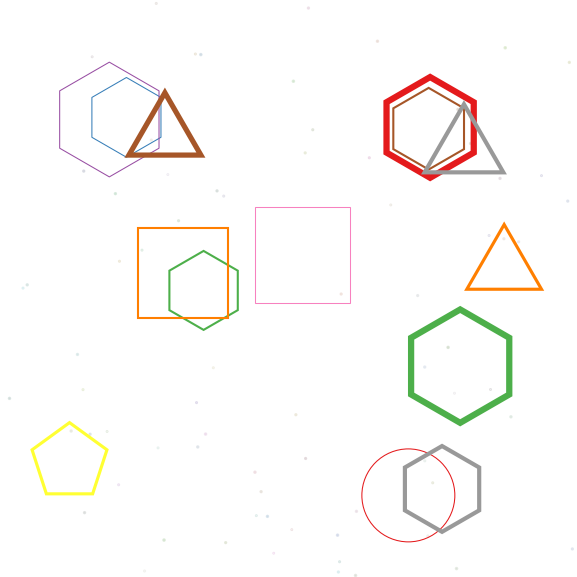[{"shape": "hexagon", "thickness": 3, "radius": 0.44, "center": [0.745, 0.779]}, {"shape": "circle", "thickness": 0.5, "radius": 0.4, "center": [0.707, 0.141]}, {"shape": "hexagon", "thickness": 0.5, "radius": 0.35, "center": [0.219, 0.796]}, {"shape": "hexagon", "thickness": 1, "radius": 0.34, "center": [0.353, 0.496]}, {"shape": "hexagon", "thickness": 3, "radius": 0.49, "center": [0.797, 0.365]}, {"shape": "hexagon", "thickness": 0.5, "radius": 0.5, "center": [0.189, 0.792]}, {"shape": "triangle", "thickness": 1.5, "radius": 0.37, "center": [0.873, 0.536]}, {"shape": "square", "thickness": 1, "radius": 0.39, "center": [0.317, 0.526]}, {"shape": "pentagon", "thickness": 1.5, "radius": 0.34, "center": [0.12, 0.199]}, {"shape": "hexagon", "thickness": 1, "radius": 0.35, "center": [0.742, 0.776]}, {"shape": "triangle", "thickness": 2.5, "radius": 0.36, "center": [0.286, 0.767]}, {"shape": "square", "thickness": 0.5, "radius": 0.41, "center": [0.524, 0.557]}, {"shape": "triangle", "thickness": 2, "radius": 0.39, "center": [0.803, 0.74]}, {"shape": "hexagon", "thickness": 2, "radius": 0.37, "center": [0.765, 0.153]}]